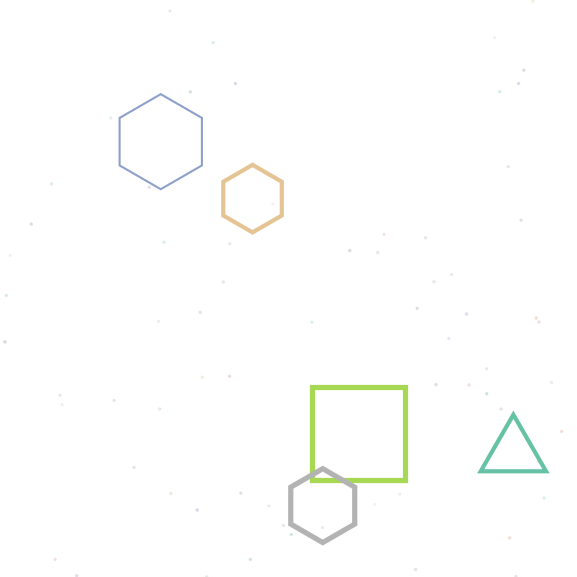[{"shape": "triangle", "thickness": 2, "radius": 0.33, "center": [0.889, 0.216]}, {"shape": "hexagon", "thickness": 1, "radius": 0.41, "center": [0.278, 0.754]}, {"shape": "square", "thickness": 2.5, "radius": 0.4, "center": [0.621, 0.249]}, {"shape": "hexagon", "thickness": 2, "radius": 0.29, "center": [0.437, 0.655]}, {"shape": "hexagon", "thickness": 2.5, "radius": 0.32, "center": [0.559, 0.124]}]